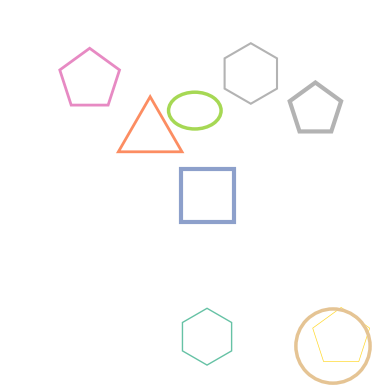[{"shape": "hexagon", "thickness": 1, "radius": 0.37, "center": [0.538, 0.125]}, {"shape": "triangle", "thickness": 2, "radius": 0.48, "center": [0.39, 0.653]}, {"shape": "square", "thickness": 3, "radius": 0.34, "center": [0.54, 0.493]}, {"shape": "pentagon", "thickness": 2, "radius": 0.41, "center": [0.233, 0.793]}, {"shape": "oval", "thickness": 2.5, "radius": 0.34, "center": [0.506, 0.713]}, {"shape": "pentagon", "thickness": 0.5, "radius": 0.39, "center": [0.886, 0.124]}, {"shape": "circle", "thickness": 2.5, "radius": 0.48, "center": [0.865, 0.101]}, {"shape": "hexagon", "thickness": 1.5, "radius": 0.39, "center": [0.651, 0.809]}, {"shape": "pentagon", "thickness": 3, "radius": 0.35, "center": [0.819, 0.715]}]